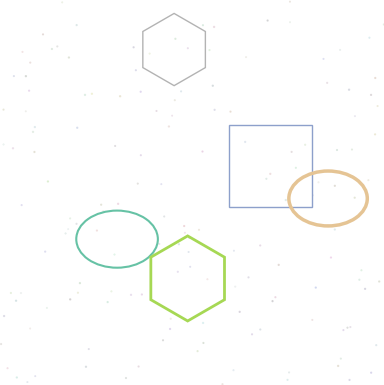[{"shape": "oval", "thickness": 1.5, "radius": 0.53, "center": [0.304, 0.379]}, {"shape": "square", "thickness": 1, "radius": 0.54, "center": [0.702, 0.569]}, {"shape": "hexagon", "thickness": 2, "radius": 0.55, "center": [0.487, 0.277]}, {"shape": "oval", "thickness": 2.5, "radius": 0.51, "center": [0.852, 0.484]}, {"shape": "hexagon", "thickness": 1, "radius": 0.47, "center": [0.452, 0.871]}]